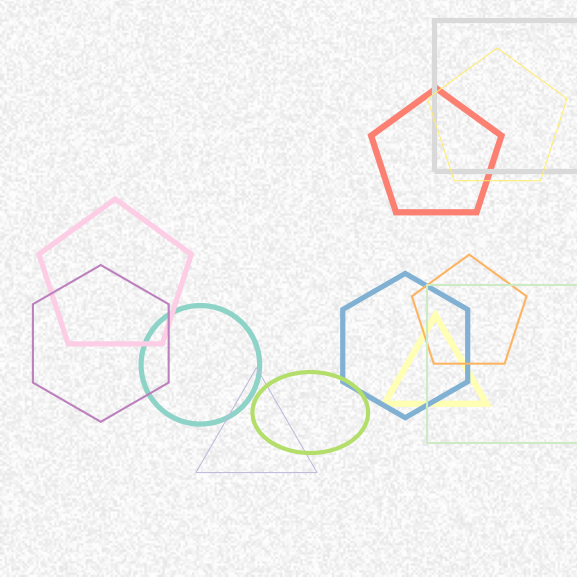[{"shape": "circle", "thickness": 2.5, "radius": 0.51, "center": [0.347, 0.367]}, {"shape": "triangle", "thickness": 3, "radius": 0.51, "center": [0.754, 0.351]}, {"shape": "triangle", "thickness": 0.5, "radius": 0.61, "center": [0.444, 0.241]}, {"shape": "pentagon", "thickness": 3, "radius": 0.59, "center": [0.755, 0.728]}, {"shape": "hexagon", "thickness": 2.5, "radius": 0.62, "center": [0.702, 0.401]}, {"shape": "pentagon", "thickness": 1, "radius": 0.52, "center": [0.812, 0.454]}, {"shape": "oval", "thickness": 2, "radius": 0.5, "center": [0.537, 0.285]}, {"shape": "pentagon", "thickness": 2.5, "radius": 0.69, "center": [0.199, 0.516]}, {"shape": "square", "thickness": 2.5, "radius": 0.65, "center": [0.882, 0.834]}, {"shape": "hexagon", "thickness": 1, "radius": 0.68, "center": [0.175, 0.404]}, {"shape": "square", "thickness": 1, "radius": 0.69, "center": [0.877, 0.368]}, {"shape": "pentagon", "thickness": 0.5, "radius": 0.64, "center": [0.861, 0.789]}]